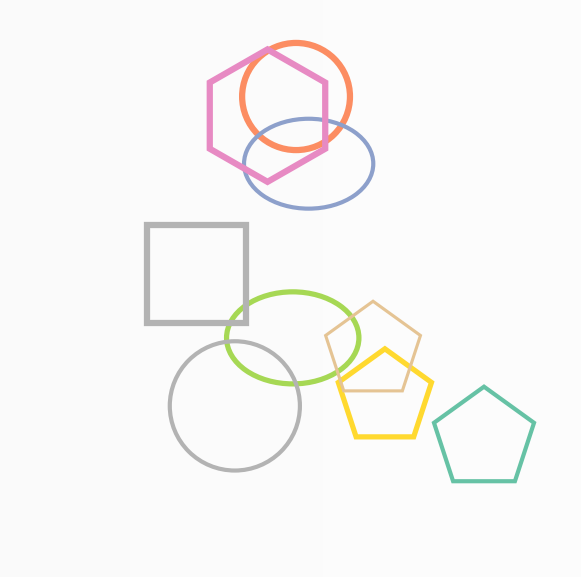[{"shape": "pentagon", "thickness": 2, "radius": 0.45, "center": [0.833, 0.239]}, {"shape": "circle", "thickness": 3, "radius": 0.46, "center": [0.509, 0.832]}, {"shape": "oval", "thickness": 2, "radius": 0.56, "center": [0.531, 0.716]}, {"shape": "hexagon", "thickness": 3, "radius": 0.57, "center": [0.46, 0.799]}, {"shape": "oval", "thickness": 2.5, "radius": 0.57, "center": [0.504, 0.414]}, {"shape": "pentagon", "thickness": 2.5, "radius": 0.42, "center": [0.662, 0.311]}, {"shape": "pentagon", "thickness": 1.5, "radius": 0.43, "center": [0.642, 0.392]}, {"shape": "square", "thickness": 3, "radius": 0.42, "center": [0.338, 0.525]}, {"shape": "circle", "thickness": 2, "radius": 0.56, "center": [0.404, 0.296]}]